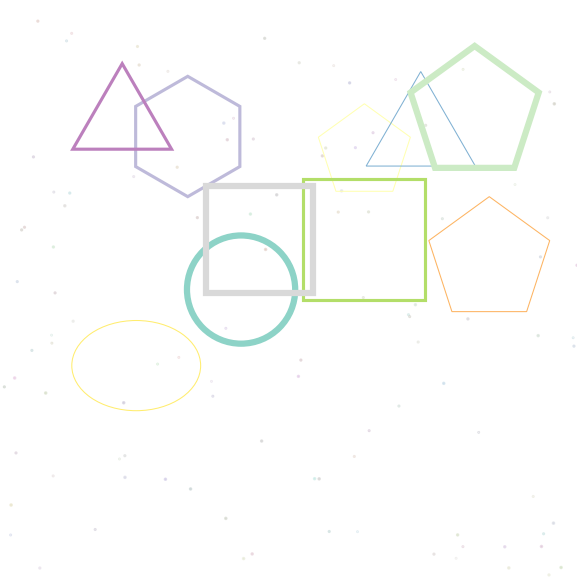[{"shape": "circle", "thickness": 3, "radius": 0.47, "center": [0.417, 0.498]}, {"shape": "pentagon", "thickness": 0.5, "radius": 0.42, "center": [0.631, 0.736]}, {"shape": "hexagon", "thickness": 1.5, "radius": 0.52, "center": [0.325, 0.763]}, {"shape": "triangle", "thickness": 0.5, "radius": 0.55, "center": [0.729, 0.766]}, {"shape": "pentagon", "thickness": 0.5, "radius": 0.55, "center": [0.847, 0.549]}, {"shape": "square", "thickness": 1.5, "radius": 0.53, "center": [0.63, 0.584]}, {"shape": "square", "thickness": 3, "radius": 0.46, "center": [0.45, 0.584]}, {"shape": "triangle", "thickness": 1.5, "radius": 0.49, "center": [0.212, 0.79]}, {"shape": "pentagon", "thickness": 3, "radius": 0.58, "center": [0.822, 0.803]}, {"shape": "oval", "thickness": 0.5, "radius": 0.56, "center": [0.236, 0.366]}]